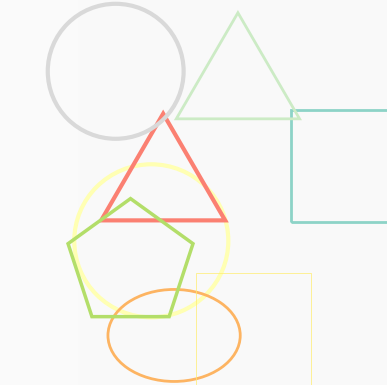[{"shape": "square", "thickness": 2, "radius": 0.73, "center": [0.895, 0.569]}, {"shape": "circle", "thickness": 3, "radius": 0.99, "center": [0.39, 0.374]}, {"shape": "triangle", "thickness": 3, "radius": 0.92, "center": [0.421, 0.52]}, {"shape": "oval", "thickness": 2, "radius": 0.85, "center": [0.449, 0.129]}, {"shape": "pentagon", "thickness": 2.5, "radius": 0.85, "center": [0.337, 0.315]}, {"shape": "circle", "thickness": 3, "radius": 0.88, "center": [0.299, 0.815]}, {"shape": "triangle", "thickness": 2, "radius": 0.92, "center": [0.614, 0.783]}, {"shape": "square", "thickness": 0.5, "radius": 0.74, "center": [0.654, 0.143]}]